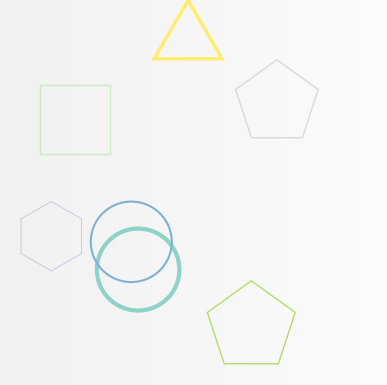[{"shape": "circle", "thickness": 3, "radius": 0.53, "center": [0.356, 0.3]}, {"shape": "hexagon", "thickness": 0.5, "radius": 0.45, "center": [0.132, 0.386]}, {"shape": "circle", "thickness": 1.5, "radius": 0.52, "center": [0.339, 0.372]}, {"shape": "pentagon", "thickness": 1, "radius": 0.6, "center": [0.648, 0.152]}, {"shape": "pentagon", "thickness": 1, "radius": 0.56, "center": [0.715, 0.733]}, {"shape": "square", "thickness": 1, "radius": 0.45, "center": [0.193, 0.69]}, {"shape": "triangle", "thickness": 2.5, "radius": 0.51, "center": [0.486, 0.898]}]